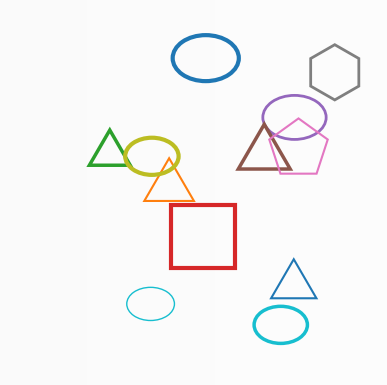[{"shape": "oval", "thickness": 3, "radius": 0.43, "center": [0.531, 0.849]}, {"shape": "triangle", "thickness": 1.5, "radius": 0.34, "center": [0.758, 0.259]}, {"shape": "triangle", "thickness": 1.5, "radius": 0.37, "center": [0.436, 0.515]}, {"shape": "triangle", "thickness": 2.5, "radius": 0.3, "center": [0.283, 0.601]}, {"shape": "square", "thickness": 3, "radius": 0.41, "center": [0.524, 0.385]}, {"shape": "oval", "thickness": 2, "radius": 0.41, "center": [0.76, 0.695]}, {"shape": "triangle", "thickness": 2.5, "radius": 0.39, "center": [0.682, 0.6]}, {"shape": "pentagon", "thickness": 1.5, "radius": 0.4, "center": [0.77, 0.613]}, {"shape": "hexagon", "thickness": 2, "radius": 0.36, "center": [0.864, 0.812]}, {"shape": "oval", "thickness": 3, "radius": 0.34, "center": [0.392, 0.594]}, {"shape": "oval", "thickness": 1, "radius": 0.31, "center": [0.389, 0.211]}, {"shape": "oval", "thickness": 2.5, "radius": 0.34, "center": [0.725, 0.156]}]